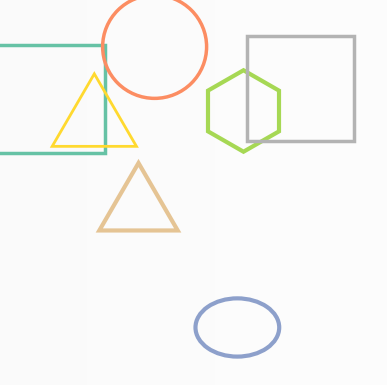[{"shape": "square", "thickness": 2.5, "radius": 0.7, "center": [0.131, 0.743]}, {"shape": "circle", "thickness": 2.5, "radius": 0.67, "center": [0.399, 0.879]}, {"shape": "oval", "thickness": 3, "radius": 0.54, "center": [0.613, 0.149]}, {"shape": "hexagon", "thickness": 3, "radius": 0.53, "center": [0.628, 0.712]}, {"shape": "triangle", "thickness": 2, "radius": 0.63, "center": [0.243, 0.683]}, {"shape": "triangle", "thickness": 3, "radius": 0.58, "center": [0.357, 0.46]}, {"shape": "square", "thickness": 2.5, "radius": 0.69, "center": [0.776, 0.77]}]